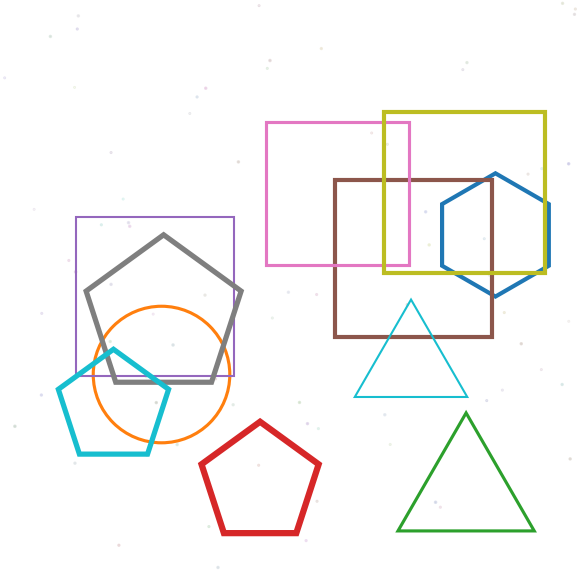[{"shape": "hexagon", "thickness": 2, "radius": 0.53, "center": [0.858, 0.592]}, {"shape": "circle", "thickness": 1.5, "radius": 0.59, "center": [0.28, 0.351]}, {"shape": "triangle", "thickness": 1.5, "radius": 0.68, "center": [0.807, 0.148]}, {"shape": "pentagon", "thickness": 3, "radius": 0.53, "center": [0.45, 0.162]}, {"shape": "square", "thickness": 1, "radius": 0.69, "center": [0.268, 0.486]}, {"shape": "square", "thickness": 2, "radius": 0.68, "center": [0.716, 0.551]}, {"shape": "square", "thickness": 1.5, "radius": 0.62, "center": [0.585, 0.664]}, {"shape": "pentagon", "thickness": 2.5, "radius": 0.71, "center": [0.283, 0.451]}, {"shape": "square", "thickness": 2, "radius": 0.7, "center": [0.805, 0.666]}, {"shape": "triangle", "thickness": 1, "radius": 0.56, "center": [0.712, 0.368]}, {"shape": "pentagon", "thickness": 2.5, "radius": 0.5, "center": [0.196, 0.294]}]